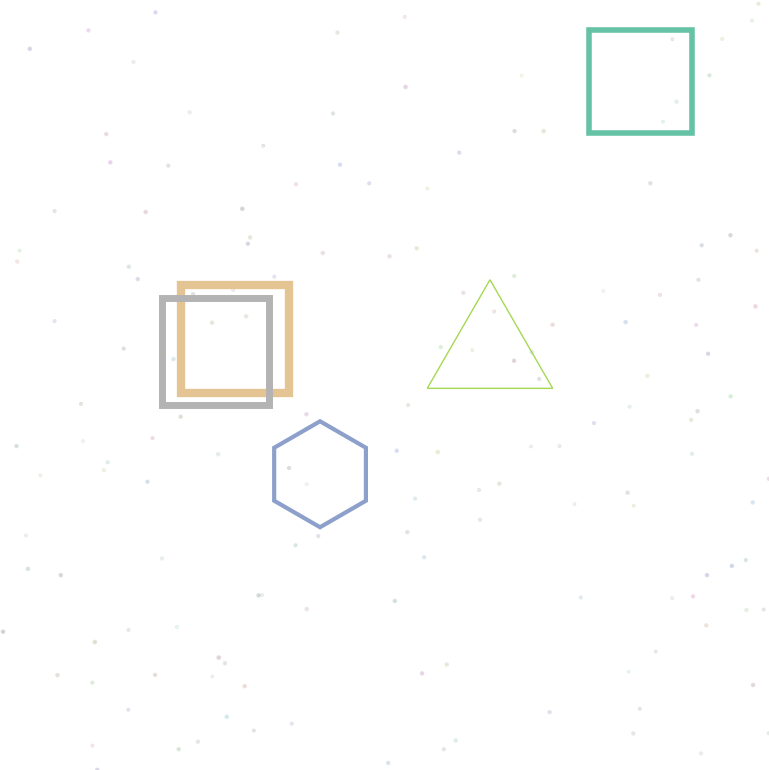[{"shape": "square", "thickness": 2, "radius": 0.34, "center": [0.832, 0.894]}, {"shape": "hexagon", "thickness": 1.5, "radius": 0.34, "center": [0.416, 0.384]}, {"shape": "triangle", "thickness": 0.5, "radius": 0.47, "center": [0.636, 0.543]}, {"shape": "square", "thickness": 3, "radius": 0.35, "center": [0.305, 0.56]}, {"shape": "square", "thickness": 2.5, "radius": 0.35, "center": [0.28, 0.544]}]